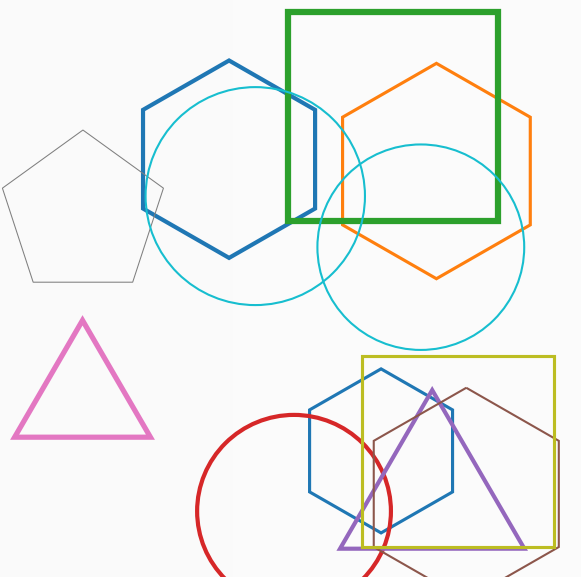[{"shape": "hexagon", "thickness": 1.5, "radius": 0.71, "center": [0.656, 0.218]}, {"shape": "hexagon", "thickness": 2, "radius": 0.85, "center": [0.394, 0.723]}, {"shape": "hexagon", "thickness": 1.5, "radius": 0.93, "center": [0.751, 0.703]}, {"shape": "square", "thickness": 3, "radius": 0.9, "center": [0.676, 0.797]}, {"shape": "circle", "thickness": 2, "radius": 0.83, "center": [0.506, 0.114]}, {"shape": "triangle", "thickness": 2, "radius": 0.92, "center": [0.744, 0.141]}, {"shape": "hexagon", "thickness": 1, "radius": 0.92, "center": [0.802, 0.144]}, {"shape": "triangle", "thickness": 2.5, "radius": 0.67, "center": [0.142, 0.31]}, {"shape": "pentagon", "thickness": 0.5, "radius": 0.73, "center": [0.143, 0.628]}, {"shape": "square", "thickness": 1.5, "radius": 0.83, "center": [0.788, 0.217]}, {"shape": "circle", "thickness": 1, "radius": 0.89, "center": [0.724, 0.571]}, {"shape": "circle", "thickness": 1, "radius": 0.94, "center": [0.439, 0.66]}]